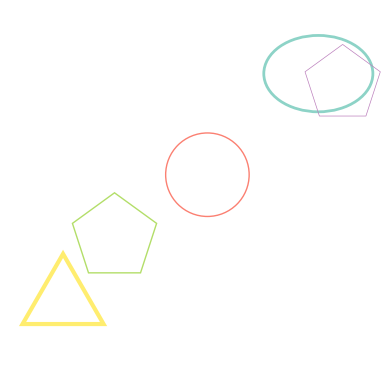[{"shape": "oval", "thickness": 2, "radius": 0.71, "center": [0.827, 0.809]}, {"shape": "circle", "thickness": 1, "radius": 0.54, "center": [0.539, 0.546]}, {"shape": "pentagon", "thickness": 1, "radius": 0.57, "center": [0.297, 0.384]}, {"shape": "pentagon", "thickness": 0.5, "radius": 0.51, "center": [0.89, 0.782]}, {"shape": "triangle", "thickness": 3, "radius": 0.61, "center": [0.164, 0.219]}]